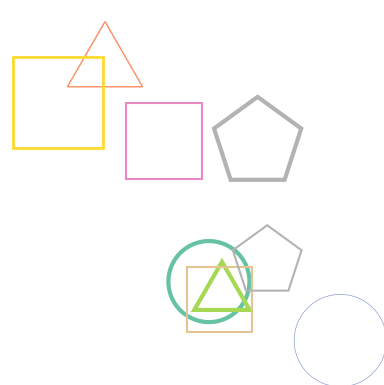[{"shape": "circle", "thickness": 3, "radius": 0.53, "center": [0.543, 0.269]}, {"shape": "triangle", "thickness": 1, "radius": 0.56, "center": [0.273, 0.831]}, {"shape": "circle", "thickness": 0.5, "radius": 0.6, "center": [0.884, 0.116]}, {"shape": "square", "thickness": 1.5, "radius": 0.49, "center": [0.425, 0.635]}, {"shape": "triangle", "thickness": 3, "radius": 0.42, "center": [0.577, 0.237]}, {"shape": "square", "thickness": 2, "radius": 0.59, "center": [0.15, 0.734]}, {"shape": "square", "thickness": 1.5, "radius": 0.42, "center": [0.571, 0.222]}, {"shape": "pentagon", "thickness": 3, "radius": 0.6, "center": [0.669, 0.629]}, {"shape": "pentagon", "thickness": 1.5, "radius": 0.47, "center": [0.694, 0.321]}]